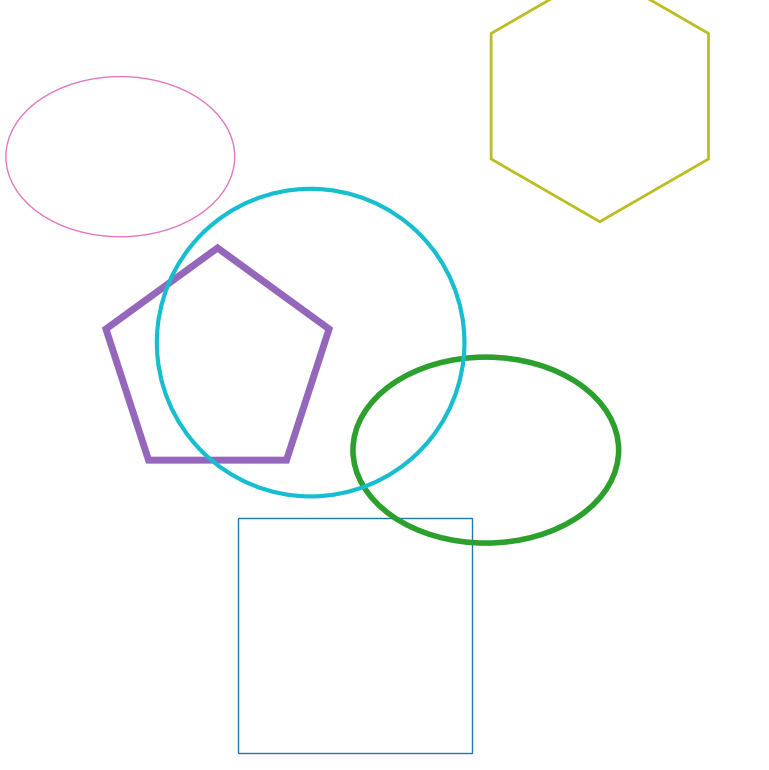[{"shape": "square", "thickness": 0.5, "radius": 0.76, "center": [0.461, 0.175]}, {"shape": "oval", "thickness": 2, "radius": 0.86, "center": [0.631, 0.415]}, {"shape": "pentagon", "thickness": 2.5, "radius": 0.76, "center": [0.282, 0.526]}, {"shape": "oval", "thickness": 0.5, "radius": 0.74, "center": [0.156, 0.797]}, {"shape": "hexagon", "thickness": 1, "radius": 0.81, "center": [0.779, 0.875]}, {"shape": "circle", "thickness": 1.5, "radius": 1.0, "center": [0.403, 0.555]}]